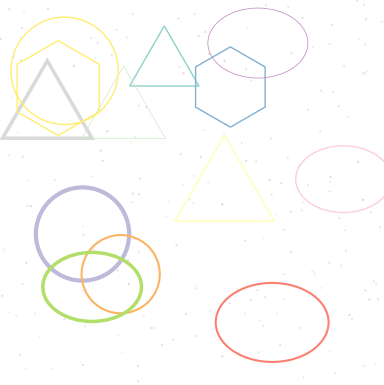[{"shape": "triangle", "thickness": 1, "radius": 0.52, "center": [0.427, 0.829]}, {"shape": "triangle", "thickness": 1, "radius": 0.74, "center": [0.583, 0.5]}, {"shape": "circle", "thickness": 3, "radius": 0.61, "center": [0.214, 0.392]}, {"shape": "oval", "thickness": 1.5, "radius": 0.73, "center": [0.707, 0.163]}, {"shape": "hexagon", "thickness": 1, "radius": 0.52, "center": [0.598, 0.774]}, {"shape": "circle", "thickness": 1.5, "radius": 0.51, "center": [0.313, 0.288]}, {"shape": "oval", "thickness": 2.5, "radius": 0.64, "center": [0.239, 0.255]}, {"shape": "oval", "thickness": 1, "radius": 0.62, "center": [0.892, 0.535]}, {"shape": "triangle", "thickness": 2.5, "radius": 0.67, "center": [0.123, 0.708]}, {"shape": "oval", "thickness": 0.5, "radius": 0.65, "center": [0.67, 0.888]}, {"shape": "triangle", "thickness": 0.5, "radius": 0.63, "center": [0.321, 0.703]}, {"shape": "hexagon", "thickness": 1, "radius": 0.62, "center": [0.151, 0.771]}, {"shape": "circle", "thickness": 1, "radius": 0.7, "center": [0.168, 0.816]}]